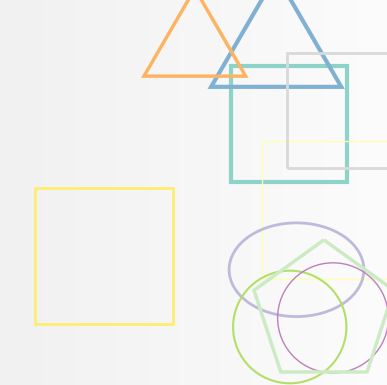[{"shape": "square", "thickness": 3, "radius": 0.75, "center": [0.746, 0.677]}, {"shape": "square", "thickness": 1, "radius": 0.9, "center": [0.855, 0.455]}, {"shape": "oval", "thickness": 2, "radius": 0.87, "center": [0.765, 0.299]}, {"shape": "triangle", "thickness": 3, "radius": 0.97, "center": [0.713, 0.871]}, {"shape": "triangle", "thickness": 2.5, "radius": 0.76, "center": [0.503, 0.878]}, {"shape": "circle", "thickness": 1.5, "radius": 0.73, "center": [0.748, 0.151]}, {"shape": "square", "thickness": 2, "radius": 0.74, "center": [0.889, 0.714]}, {"shape": "circle", "thickness": 1, "radius": 0.72, "center": [0.859, 0.174]}, {"shape": "pentagon", "thickness": 2.5, "radius": 0.95, "center": [0.836, 0.187]}, {"shape": "square", "thickness": 2, "radius": 0.89, "center": [0.269, 0.335]}]